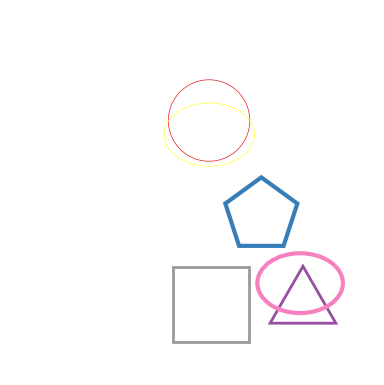[{"shape": "circle", "thickness": 0.5, "radius": 0.53, "center": [0.543, 0.687]}, {"shape": "pentagon", "thickness": 3, "radius": 0.49, "center": [0.679, 0.441]}, {"shape": "triangle", "thickness": 2, "radius": 0.49, "center": [0.787, 0.21]}, {"shape": "oval", "thickness": 0.5, "radius": 0.59, "center": [0.544, 0.65]}, {"shape": "oval", "thickness": 3, "radius": 0.56, "center": [0.78, 0.265]}, {"shape": "square", "thickness": 2, "radius": 0.49, "center": [0.547, 0.209]}]